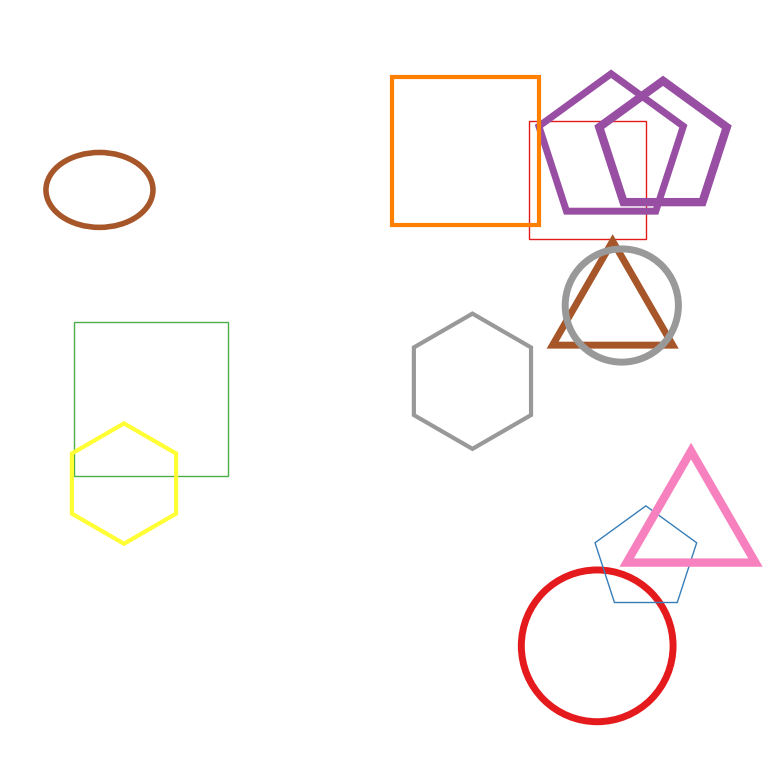[{"shape": "circle", "thickness": 2.5, "radius": 0.49, "center": [0.776, 0.161]}, {"shape": "square", "thickness": 0.5, "radius": 0.38, "center": [0.763, 0.766]}, {"shape": "pentagon", "thickness": 0.5, "radius": 0.35, "center": [0.839, 0.274]}, {"shape": "square", "thickness": 0.5, "radius": 0.5, "center": [0.196, 0.482]}, {"shape": "pentagon", "thickness": 3, "radius": 0.44, "center": [0.861, 0.808]}, {"shape": "pentagon", "thickness": 2.5, "radius": 0.49, "center": [0.794, 0.806]}, {"shape": "square", "thickness": 1.5, "radius": 0.48, "center": [0.605, 0.804]}, {"shape": "hexagon", "thickness": 1.5, "radius": 0.39, "center": [0.161, 0.372]}, {"shape": "triangle", "thickness": 2.5, "radius": 0.45, "center": [0.796, 0.597]}, {"shape": "oval", "thickness": 2, "radius": 0.35, "center": [0.129, 0.753]}, {"shape": "triangle", "thickness": 3, "radius": 0.48, "center": [0.897, 0.318]}, {"shape": "circle", "thickness": 2.5, "radius": 0.37, "center": [0.808, 0.603]}, {"shape": "hexagon", "thickness": 1.5, "radius": 0.44, "center": [0.614, 0.505]}]